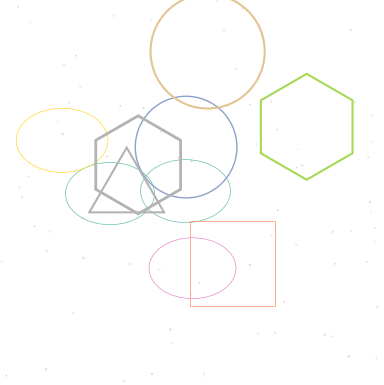[{"shape": "oval", "thickness": 0.5, "radius": 0.58, "center": [0.482, 0.504]}, {"shape": "oval", "thickness": 0.5, "radius": 0.58, "center": [0.286, 0.497]}, {"shape": "square", "thickness": 0.5, "radius": 0.55, "center": [0.605, 0.316]}, {"shape": "circle", "thickness": 1, "radius": 0.66, "center": [0.483, 0.618]}, {"shape": "oval", "thickness": 0.5, "radius": 0.56, "center": [0.5, 0.303]}, {"shape": "hexagon", "thickness": 1.5, "radius": 0.69, "center": [0.797, 0.671]}, {"shape": "oval", "thickness": 0.5, "radius": 0.6, "center": [0.161, 0.636]}, {"shape": "circle", "thickness": 1.5, "radius": 0.74, "center": [0.539, 0.866]}, {"shape": "triangle", "thickness": 1.5, "radius": 0.56, "center": [0.329, 0.505]}, {"shape": "hexagon", "thickness": 2, "radius": 0.64, "center": [0.359, 0.572]}]